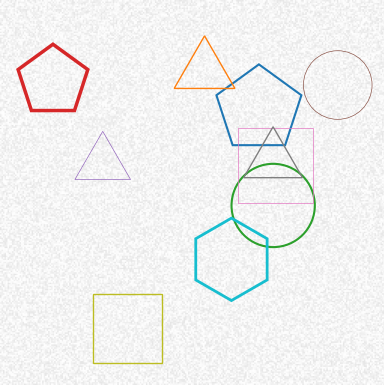[{"shape": "pentagon", "thickness": 1.5, "radius": 0.58, "center": [0.672, 0.717]}, {"shape": "triangle", "thickness": 1, "radius": 0.46, "center": [0.531, 0.816]}, {"shape": "circle", "thickness": 1.5, "radius": 0.54, "center": [0.71, 0.466]}, {"shape": "pentagon", "thickness": 2.5, "radius": 0.48, "center": [0.138, 0.79]}, {"shape": "triangle", "thickness": 0.5, "radius": 0.42, "center": [0.267, 0.575]}, {"shape": "circle", "thickness": 0.5, "radius": 0.45, "center": [0.877, 0.779]}, {"shape": "square", "thickness": 0.5, "radius": 0.48, "center": [0.715, 0.57]}, {"shape": "triangle", "thickness": 1, "radius": 0.44, "center": [0.709, 0.583]}, {"shape": "square", "thickness": 1, "radius": 0.45, "center": [0.331, 0.146]}, {"shape": "hexagon", "thickness": 2, "radius": 0.54, "center": [0.601, 0.326]}]